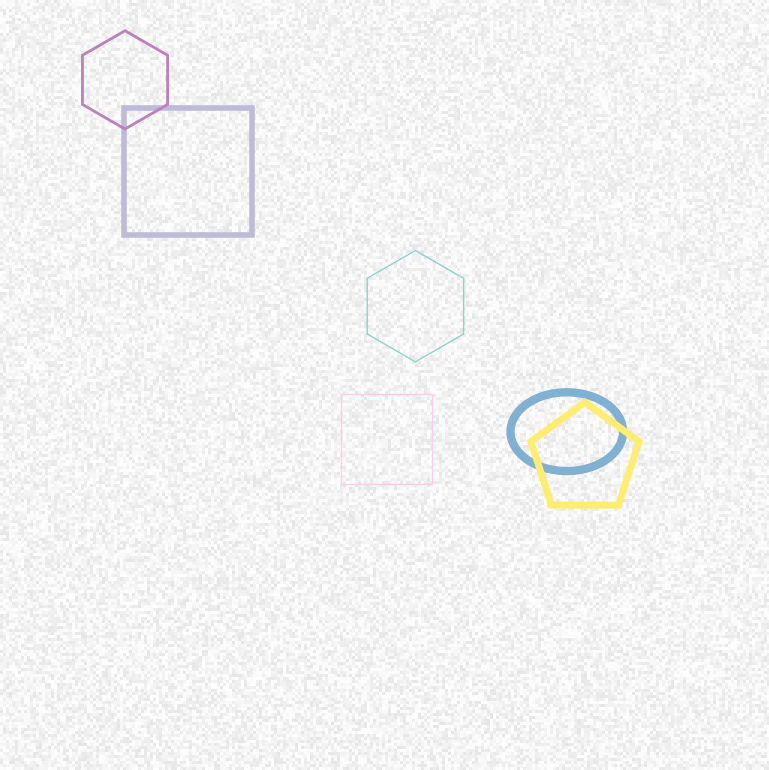[{"shape": "hexagon", "thickness": 0.5, "radius": 0.36, "center": [0.539, 0.602]}, {"shape": "square", "thickness": 2, "radius": 0.41, "center": [0.244, 0.778]}, {"shape": "oval", "thickness": 3, "radius": 0.37, "center": [0.736, 0.439]}, {"shape": "square", "thickness": 0.5, "radius": 0.3, "center": [0.502, 0.43]}, {"shape": "hexagon", "thickness": 1, "radius": 0.32, "center": [0.162, 0.896]}, {"shape": "pentagon", "thickness": 2.5, "radius": 0.37, "center": [0.76, 0.404]}]